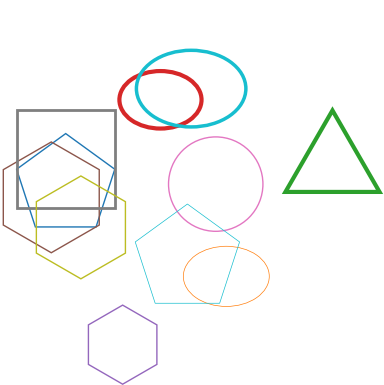[{"shape": "pentagon", "thickness": 1, "radius": 0.67, "center": [0.171, 0.519]}, {"shape": "oval", "thickness": 0.5, "radius": 0.56, "center": [0.588, 0.282]}, {"shape": "triangle", "thickness": 3, "radius": 0.71, "center": [0.864, 0.572]}, {"shape": "oval", "thickness": 3, "radius": 0.53, "center": [0.417, 0.741]}, {"shape": "hexagon", "thickness": 1, "radius": 0.51, "center": [0.319, 0.105]}, {"shape": "hexagon", "thickness": 1, "radius": 0.72, "center": [0.133, 0.487]}, {"shape": "circle", "thickness": 1, "radius": 0.61, "center": [0.56, 0.522]}, {"shape": "square", "thickness": 2, "radius": 0.64, "center": [0.171, 0.588]}, {"shape": "hexagon", "thickness": 1, "radius": 0.67, "center": [0.21, 0.409]}, {"shape": "pentagon", "thickness": 0.5, "radius": 0.71, "center": [0.487, 0.328]}, {"shape": "oval", "thickness": 2.5, "radius": 0.71, "center": [0.496, 0.77]}]